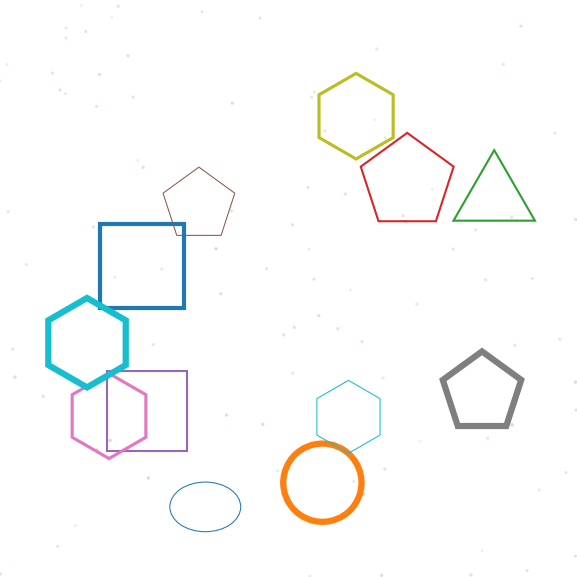[{"shape": "oval", "thickness": 0.5, "radius": 0.31, "center": [0.355, 0.121]}, {"shape": "square", "thickness": 2, "radius": 0.36, "center": [0.246, 0.539]}, {"shape": "circle", "thickness": 3, "radius": 0.34, "center": [0.558, 0.163]}, {"shape": "triangle", "thickness": 1, "radius": 0.41, "center": [0.856, 0.658]}, {"shape": "pentagon", "thickness": 1, "radius": 0.42, "center": [0.705, 0.684]}, {"shape": "square", "thickness": 1, "radius": 0.35, "center": [0.255, 0.287]}, {"shape": "pentagon", "thickness": 0.5, "radius": 0.33, "center": [0.344, 0.644]}, {"shape": "hexagon", "thickness": 1.5, "radius": 0.37, "center": [0.189, 0.279]}, {"shape": "pentagon", "thickness": 3, "radius": 0.36, "center": [0.835, 0.319]}, {"shape": "hexagon", "thickness": 1.5, "radius": 0.37, "center": [0.617, 0.798]}, {"shape": "hexagon", "thickness": 0.5, "radius": 0.32, "center": [0.603, 0.277]}, {"shape": "hexagon", "thickness": 3, "radius": 0.39, "center": [0.151, 0.406]}]